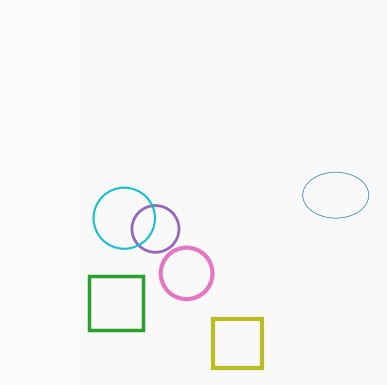[{"shape": "oval", "thickness": 0.5, "radius": 0.43, "center": [0.866, 0.493]}, {"shape": "square", "thickness": 2.5, "radius": 0.35, "center": [0.299, 0.214]}, {"shape": "circle", "thickness": 2, "radius": 0.3, "center": [0.401, 0.405]}, {"shape": "circle", "thickness": 3, "radius": 0.33, "center": [0.482, 0.29]}, {"shape": "square", "thickness": 3, "radius": 0.32, "center": [0.614, 0.108]}, {"shape": "circle", "thickness": 1.5, "radius": 0.4, "center": [0.321, 0.433]}]